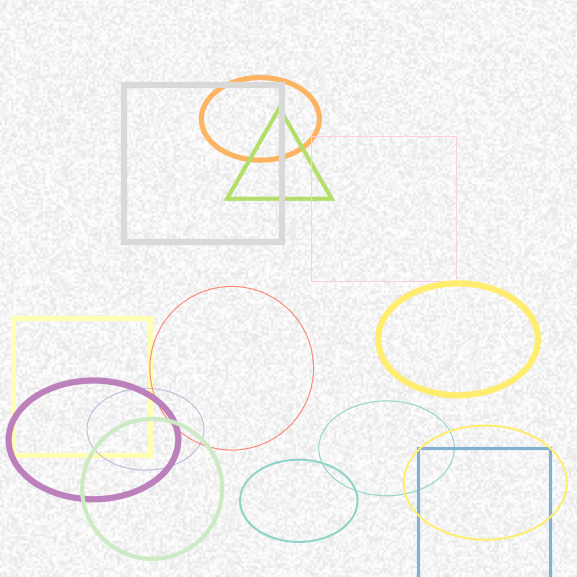[{"shape": "oval", "thickness": 1, "radius": 0.51, "center": [0.517, 0.132]}, {"shape": "oval", "thickness": 0.5, "radius": 0.59, "center": [0.669, 0.223]}, {"shape": "square", "thickness": 2.5, "radius": 0.59, "center": [0.141, 0.33]}, {"shape": "oval", "thickness": 0.5, "radius": 0.51, "center": [0.252, 0.256]}, {"shape": "circle", "thickness": 0.5, "radius": 0.71, "center": [0.401, 0.362]}, {"shape": "square", "thickness": 1.5, "radius": 0.57, "center": [0.838, 0.11]}, {"shape": "oval", "thickness": 2.5, "radius": 0.51, "center": [0.451, 0.793]}, {"shape": "triangle", "thickness": 2, "radius": 0.52, "center": [0.484, 0.707]}, {"shape": "square", "thickness": 0.5, "radius": 0.63, "center": [0.665, 0.638]}, {"shape": "square", "thickness": 3, "radius": 0.68, "center": [0.351, 0.716]}, {"shape": "oval", "thickness": 3, "radius": 0.73, "center": [0.162, 0.237]}, {"shape": "circle", "thickness": 2, "radius": 0.61, "center": [0.264, 0.153]}, {"shape": "oval", "thickness": 3, "radius": 0.69, "center": [0.793, 0.412]}, {"shape": "oval", "thickness": 1, "radius": 0.71, "center": [0.84, 0.163]}]